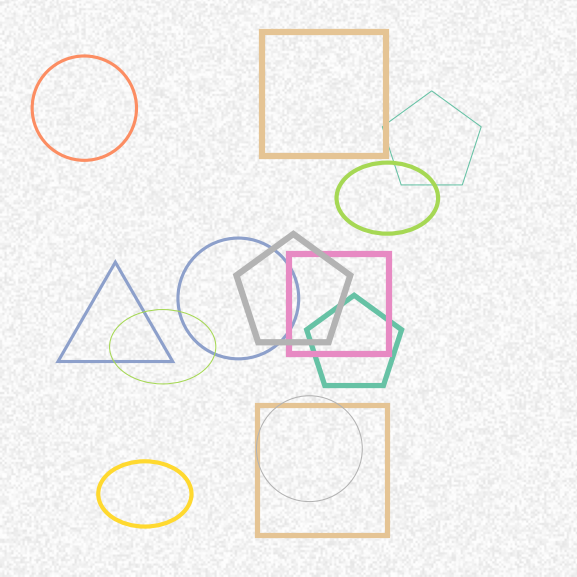[{"shape": "pentagon", "thickness": 0.5, "radius": 0.45, "center": [0.748, 0.752]}, {"shape": "pentagon", "thickness": 2.5, "radius": 0.43, "center": [0.613, 0.401]}, {"shape": "circle", "thickness": 1.5, "radius": 0.45, "center": [0.146, 0.812]}, {"shape": "triangle", "thickness": 1.5, "radius": 0.57, "center": [0.2, 0.43]}, {"shape": "circle", "thickness": 1.5, "radius": 0.52, "center": [0.413, 0.482]}, {"shape": "square", "thickness": 3, "radius": 0.43, "center": [0.586, 0.473]}, {"shape": "oval", "thickness": 0.5, "radius": 0.46, "center": [0.282, 0.399]}, {"shape": "oval", "thickness": 2, "radius": 0.44, "center": [0.671, 0.656]}, {"shape": "oval", "thickness": 2, "radius": 0.4, "center": [0.251, 0.144]}, {"shape": "square", "thickness": 3, "radius": 0.54, "center": [0.562, 0.837]}, {"shape": "square", "thickness": 2.5, "radius": 0.56, "center": [0.557, 0.185]}, {"shape": "circle", "thickness": 0.5, "radius": 0.46, "center": [0.536, 0.222]}, {"shape": "pentagon", "thickness": 3, "radius": 0.52, "center": [0.508, 0.49]}]